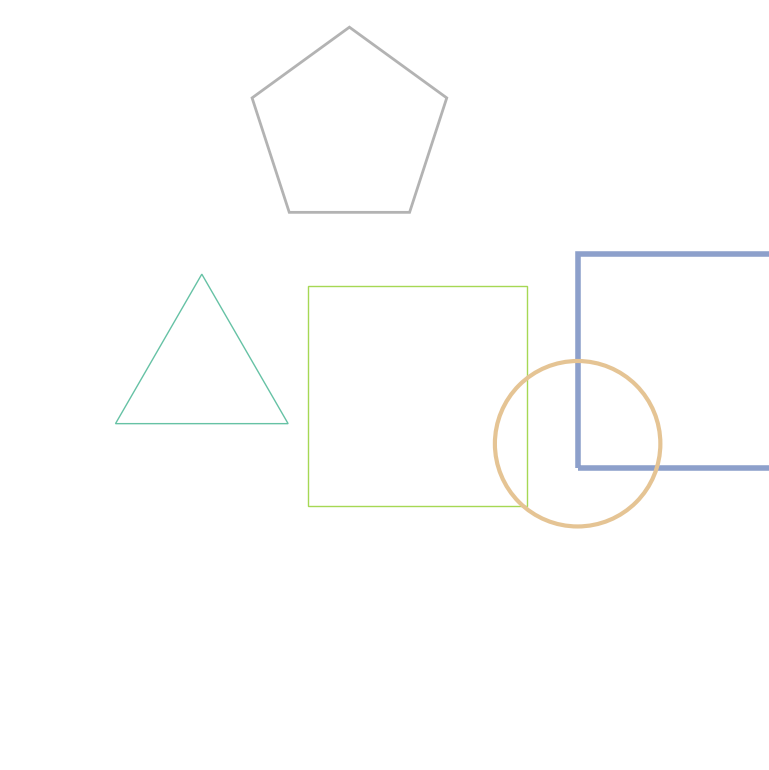[{"shape": "triangle", "thickness": 0.5, "radius": 0.65, "center": [0.262, 0.515]}, {"shape": "square", "thickness": 2, "radius": 0.69, "center": [0.889, 0.531]}, {"shape": "square", "thickness": 0.5, "radius": 0.71, "center": [0.542, 0.486]}, {"shape": "circle", "thickness": 1.5, "radius": 0.54, "center": [0.75, 0.424]}, {"shape": "pentagon", "thickness": 1, "radius": 0.66, "center": [0.454, 0.832]}]